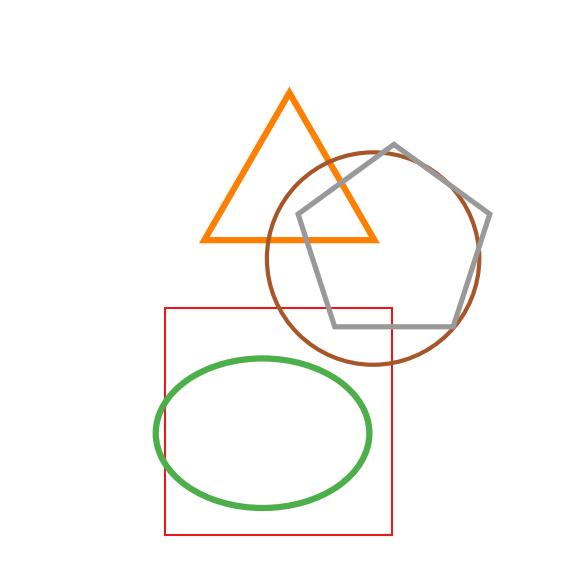[{"shape": "square", "thickness": 1, "radius": 0.98, "center": [0.483, 0.27]}, {"shape": "oval", "thickness": 3, "radius": 0.92, "center": [0.455, 0.249]}, {"shape": "triangle", "thickness": 3, "radius": 0.85, "center": [0.501, 0.668]}, {"shape": "circle", "thickness": 2, "radius": 0.92, "center": [0.646, 0.551]}, {"shape": "pentagon", "thickness": 2.5, "radius": 0.87, "center": [0.682, 0.575]}]